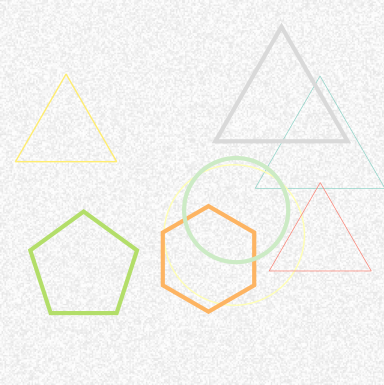[{"shape": "triangle", "thickness": 0.5, "radius": 0.97, "center": [0.831, 0.608]}, {"shape": "circle", "thickness": 1, "radius": 0.91, "center": [0.608, 0.39]}, {"shape": "triangle", "thickness": 0.5, "radius": 0.77, "center": [0.832, 0.373]}, {"shape": "hexagon", "thickness": 3, "radius": 0.69, "center": [0.542, 0.328]}, {"shape": "pentagon", "thickness": 3, "radius": 0.73, "center": [0.217, 0.305]}, {"shape": "triangle", "thickness": 3, "radius": 0.99, "center": [0.731, 0.732]}, {"shape": "circle", "thickness": 3, "radius": 0.68, "center": [0.613, 0.454]}, {"shape": "triangle", "thickness": 1, "radius": 0.76, "center": [0.172, 0.656]}]